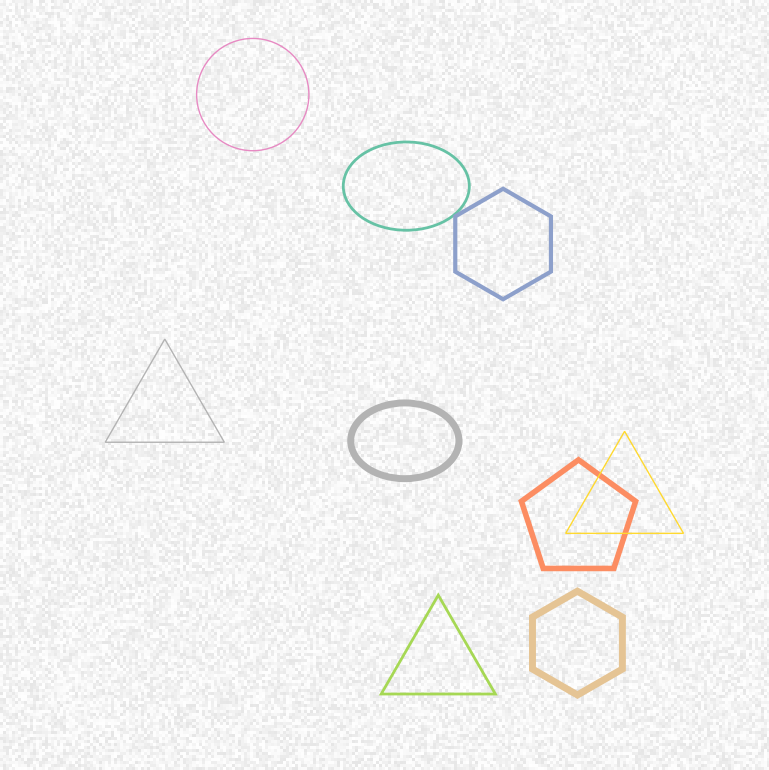[{"shape": "oval", "thickness": 1, "radius": 0.41, "center": [0.528, 0.758]}, {"shape": "pentagon", "thickness": 2, "radius": 0.39, "center": [0.751, 0.325]}, {"shape": "hexagon", "thickness": 1.5, "radius": 0.36, "center": [0.653, 0.683]}, {"shape": "circle", "thickness": 0.5, "radius": 0.36, "center": [0.328, 0.877]}, {"shape": "triangle", "thickness": 1, "radius": 0.43, "center": [0.569, 0.141]}, {"shape": "triangle", "thickness": 0.5, "radius": 0.44, "center": [0.811, 0.352]}, {"shape": "hexagon", "thickness": 2.5, "radius": 0.34, "center": [0.75, 0.165]}, {"shape": "oval", "thickness": 2.5, "radius": 0.35, "center": [0.526, 0.428]}, {"shape": "triangle", "thickness": 0.5, "radius": 0.45, "center": [0.214, 0.47]}]